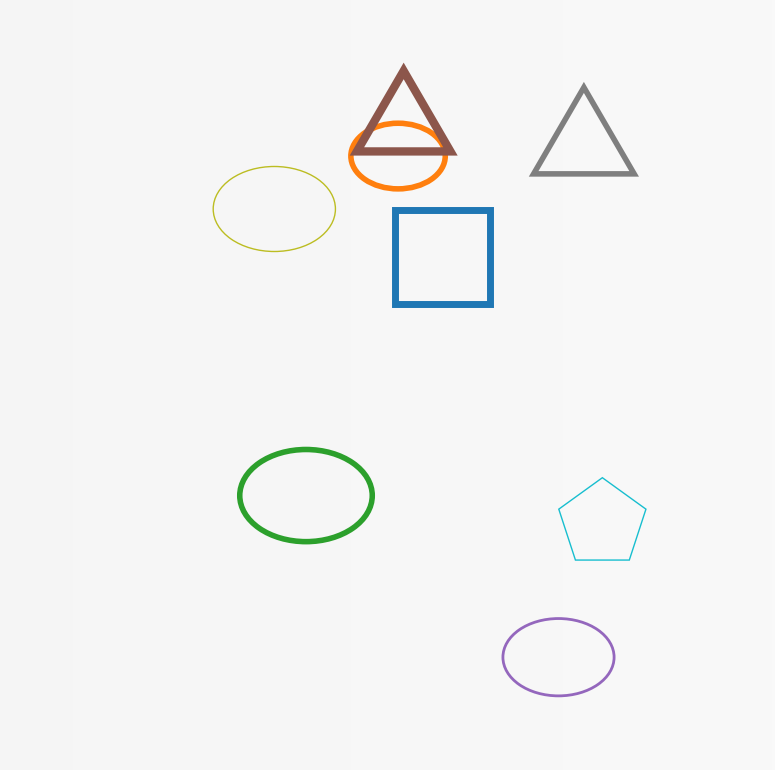[{"shape": "square", "thickness": 2.5, "radius": 0.3, "center": [0.571, 0.666]}, {"shape": "oval", "thickness": 2, "radius": 0.3, "center": [0.514, 0.797]}, {"shape": "oval", "thickness": 2, "radius": 0.43, "center": [0.395, 0.356]}, {"shape": "oval", "thickness": 1, "radius": 0.36, "center": [0.721, 0.146]}, {"shape": "triangle", "thickness": 3, "radius": 0.35, "center": [0.521, 0.838]}, {"shape": "triangle", "thickness": 2, "radius": 0.37, "center": [0.753, 0.812]}, {"shape": "oval", "thickness": 0.5, "radius": 0.39, "center": [0.354, 0.729]}, {"shape": "pentagon", "thickness": 0.5, "radius": 0.3, "center": [0.777, 0.32]}]